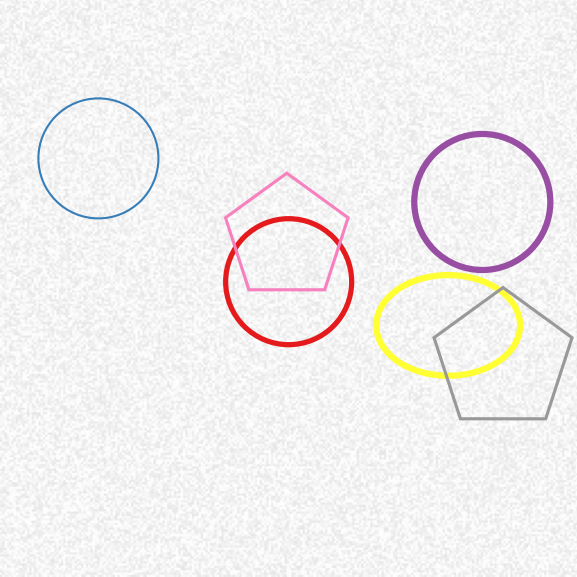[{"shape": "circle", "thickness": 2.5, "radius": 0.55, "center": [0.5, 0.511]}, {"shape": "circle", "thickness": 1, "radius": 0.52, "center": [0.17, 0.725]}, {"shape": "circle", "thickness": 3, "radius": 0.59, "center": [0.835, 0.649]}, {"shape": "oval", "thickness": 3, "radius": 0.62, "center": [0.776, 0.436]}, {"shape": "pentagon", "thickness": 1.5, "radius": 0.56, "center": [0.497, 0.588]}, {"shape": "pentagon", "thickness": 1.5, "radius": 0.63, "center": [0.871, 0.376]}]